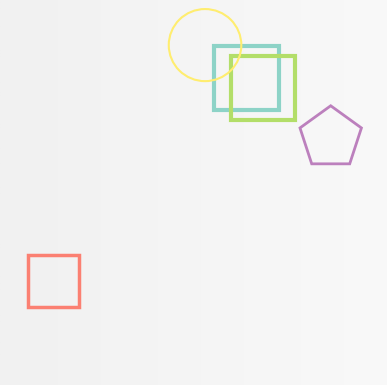[{"shape": "square", "thickness": 3, "radius": 0.42, "center": [0.635, 0.797]}, {"shape": "square", "thickness": 2.5, "radius": 0.33, "center": [0.138, 0.27]}, {"shape": "square", "thickness": 3, "radius": 0.41, "center": [0.678, 0.771]}, {"shape": "pentagon", "thickness": 2, "radius": 0.42, "center": [0.853, 0.642]}, {"shape": "circle", "thickness": 1.5, "radius": 0.47, "center": [0.529, 0.883]}]